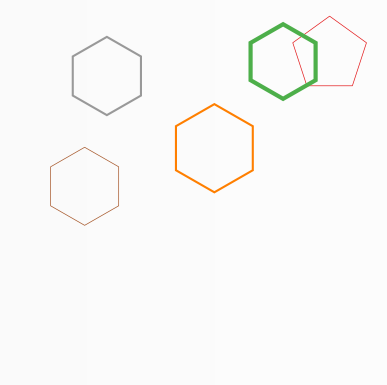[{"shape": "pentagon", "thickness": 0.5, "radius": 0.5, "center": [0.851, 0.858]}, {"shape": "hexagon", "thickness": 3, "radius": 0.48, "center": [0.731, 0.84]}, {"shape": "hexagon", "thickness": 1.5, "radius": 0.57, "center": [0.553, 0.615]}, {"shape": "hexagon", "thickness": 0.5, "radius": 0.51, "center": [0.218, 0.516]}, {"shape": "hexagon", "thickness": 1.5, "radius": 0.51, "center": [0.276, 0.803]}]